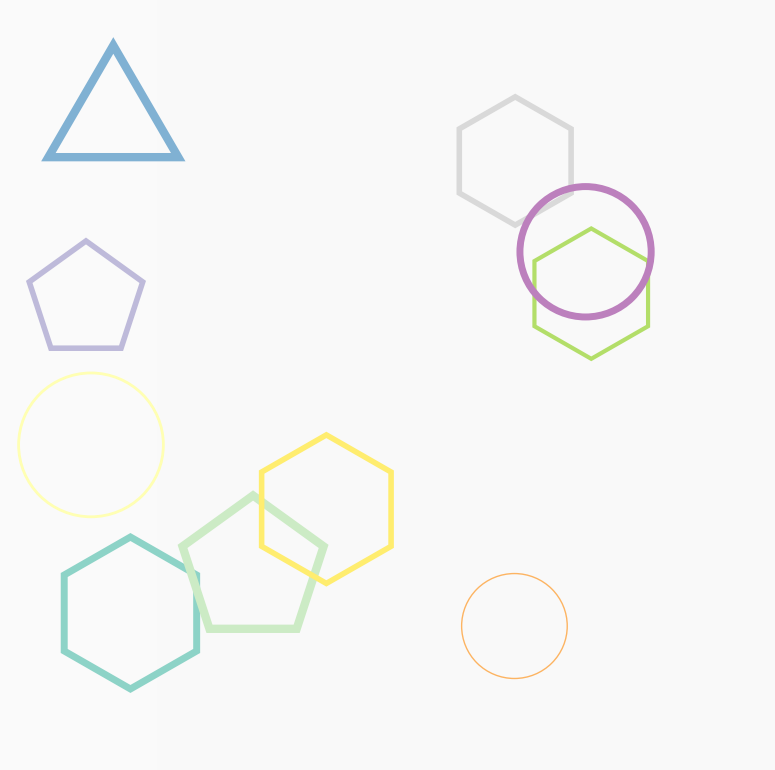[{"shape": "hexagon", "thickness": 2.5, "radius": 0.49, "center": [0.168, 0.204]}, {"shape": "circle", "thickness": 1, "radius": 0.47, "center": [0.117, 0.422]}, {"shape": "pentagon", "thickness": 2, "radius": 0.38, "center": [0.111, 0.61]}, {"shape": "triangle", "thickness": 3, "radius": 0.48, "center": [0.146, 0.844]}, {"shape": "circle", "thickness": 0.5, "radius": 0.34, "center": [0.664, 0.187]}, {"shape": "hexagon", "thickness": 1.5, "radius": 0.42, "center": [0.763, 0.619]}, {"shape": "hexagon", "thickness": 2, "radius": 0.42, "center": [0.665, 0.791]}, {"shape": "circle", "thickness": 2.5, "radius": 0.42, "center": [0.756, 0.673]}, {"shape": "pentagon", "thickness": 3, "radius": 0.48, "center": [0.327, 0.261]}, {"shape": "hexagon", "thickness": 2, "radius": 0.48, "center": [0.421, 0.339]}]